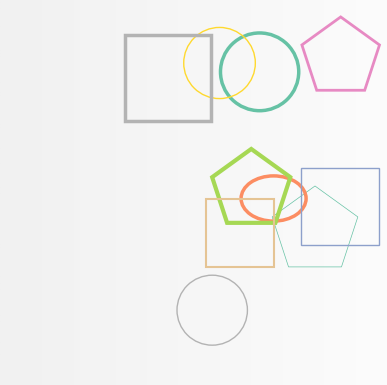[{"shape": "circle", "thickness": 2.5, "radius": 0.5, "center": [0.67, 0.813]}, {"shape": "pentagon", "thickness": 0.5, "radius": 0.58, "center": [0.813, 0.401]}, {"shape": "oval", "thickness": 2.5, "radius": 0.42, "center": [0.706, 0.484]}, {"shape": "square", "thickness": 1, "radius": 0.5, "center": [0.877, 0.464]}, {"shape": "pentagon", "thickness": 2, "radius": 0.53, "center": [0.879, 0.851]}, {"shape": "pentagon", "thickness": 3, "radius": 0.53, "center": [0.648, 0.507]}, {"shape": "circle", "thickness": 1, "radius": 0.46, "center": [0.567, 0.836]}, {"shape": "square", "thickness": 1.5, "radius": 0.44, "center": [0.62, 0.395]}, {"shape": "circle", "thickness": 1, "radius": 0.45, "center": [0.548, 0.194]}, {"shape": "square", "thickness": 2.5, "radius": 0.56, "center": [0.434, 0.797]}]